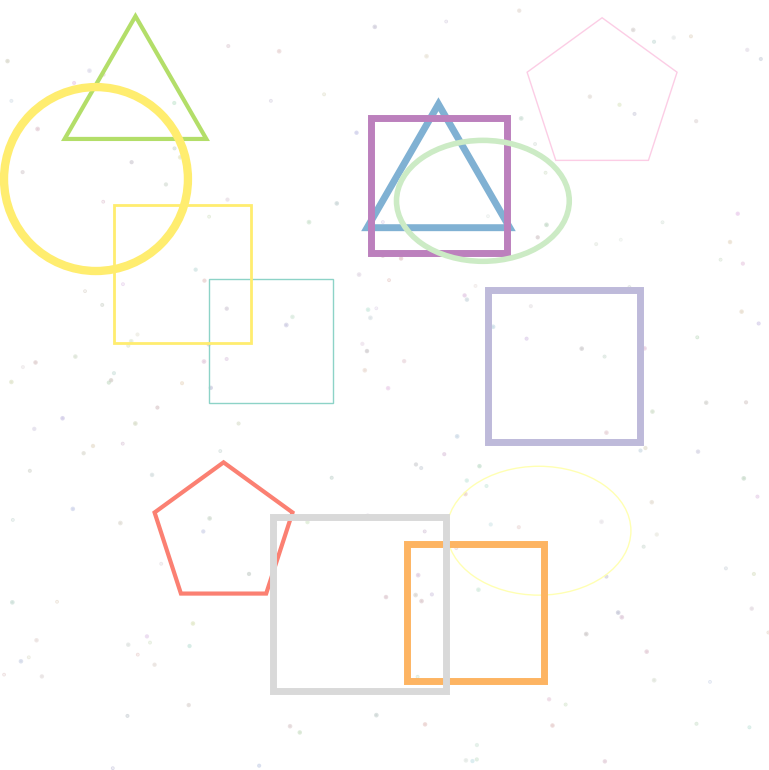[{"shape": "square", "thickness": 0.5, "radius": 0.4, "center": [0.352, 0.557]}, {"shape": "oval", "thickness": 0.5, "radius": 0.6, "center": [0.7, 0.311]}, {"shape": "square", "thickness": 2.5, "radius": 0.49, "center": [0.732, 0.524]}, {"shape": "pentagon", "thickness": 1.5, "radius": 0.47, "center": [0.29, 0.305]}, {"shape": "triangle", "thickness": 2.5, "radius": 0.53, "center": [0.569, 0.758]}, {"shape": "square", "thickness": 2.5, "radius": 0.45, "center": [0.618, 0.204]}, {"shape": "triangle", "thickness": 1.5, "radius": 0.53, "center": [0.176, 0.873]}, {"shape": "pentagon", "thickness": 0.5, "radius": 0.51, "center": [0.782, 0.875]}, {"shape": "square", "thickness": 2.5, "radius": 0.56, "center": [0.467, 0.215]}, {"shape": "square", "thickness": 2.5, "radius": 0.44, "center": [0.57, 0.759]}, {"shape": "oval", "thickness": 2, "radius": 0.56, "center": [0.627, 0.739]}, {"shape": "circle", "thickness": 3, "radius": 0.6, "center": [0.125, 0.767]}, {"shape": "square", "thickness": 1, "radius": 0.45, "center": [0.237, 0.644]}]